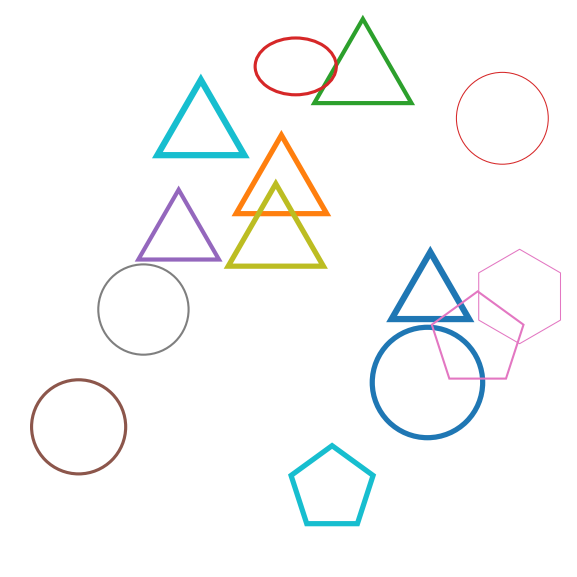[{"shape": "circle", "thickness": 2.5, "radius": 0.48, "center": [0.74, 0.337]}, {"shape": "triangle", "thickness": 3, "radius": 0.39, "center": [0.745, 0.485]}, {"shape": "triangle", "thickness": 2.5, "radius": 0.45, "center": [0.487, 0.674]}, {"shape": "triangle", "thickness": 2, "radius": 0.49, "center": [0.628, 0.869]}, {"shape": "circle", "thickness": 0.5, "radius": 0.4, "center": [0.87, 0.794]}, {"shape": "oval", "thickness": 1.5, "radius": 0.35, "center": [0.512, 0.884]}, {"shape": "triangle", "thickness": 2, "radius": 0.4, "center": [0.309, 0.59]}, {"shape": "circle", "thickness": 1.5, "radius": 0.41, "center": [0.136, 0.26]}, {"shape": "pentagon", "thickness": 1, "radius": 0.42, "center": [0.827, 0.411]}, {"shape": "hexagon", "thickness": 0.5, "radius": 0.41, "center": [0.9, 0.486]}, {"shape": "circle", "thickness": 1, "radius": 0.39, "center": [0.248, 0.463]}, {"shape": "triangle", "thickness": 2.5, "radius": 0.48, "center": [0.478, 0.586]}, {"shape": "pentagon", "thickness": 2.5, "radius": 0.37, "center": [0.575, 0.153]}, {"shape": "triangle", "thickness": 3, "radius": 0.43, "center": [0.348, 0.774]}]